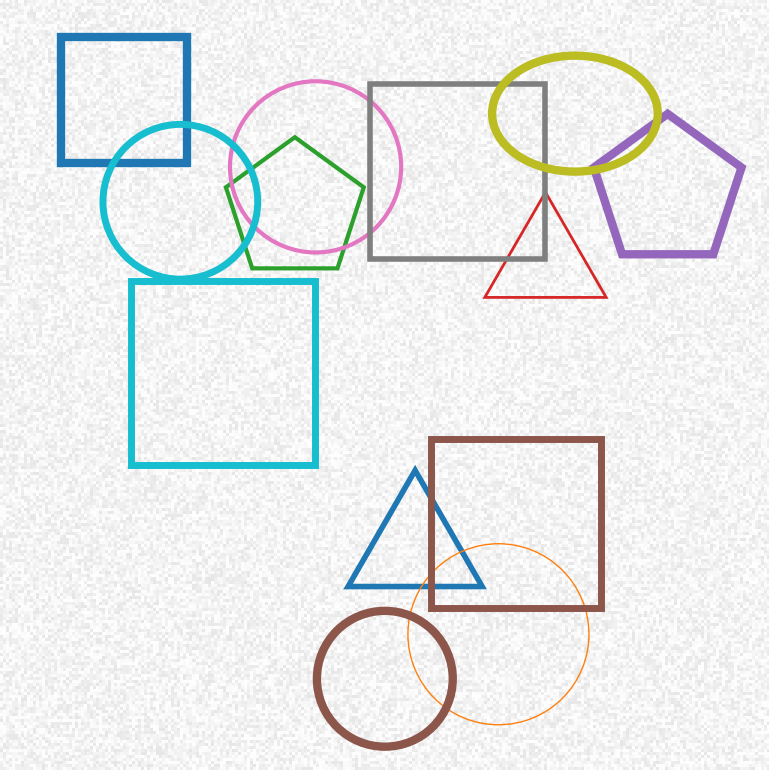[{"shape": "triangle", "thickness": 2, "radius": 0.5, "center": [0.539, 0.289]}, {"shape": "square", "thickness": 3, "radius": 0.41, "center": [0.161, 0.87]}, {"shape": "circle", "thickness": 0.5, "radius": 0.59, "center": [0.647, 0.176]}, {"shape": "pentagon", "thickness": 1.5, "radius": 0.47, "center": [0.383, 0.728]}, {"shape": "triangle", "thickness": 1, "radius": 0.46, "center": [0.708, 0.659]}, {"shape": "pentagon", "thickness": 3, "radius": 0.5, "center": [0.867, 0.751]}, {"shape": "circle", "thickness": 3, "radius": 0.44, "center": [0.5, 0.118]}, {"shape": "square", "thickness": 2.5, "radius": 0.55, "center": [0.67, 0.321]}, {"shape": "circle", "thickness": 1.5, "radius": 0.56, "center": [0.41, 0.783]}, {"shape": "square", "thickness": 2, "radius": 0.57, "center": [0.594, 0.777]}, {"shape": "oval", "thickness": 3, "radius": 0.54, "center": [0.747, 0.852]}, {"shape": "circle", "thickness": 2.5, "radius": 0.5, "center": [0.234, 0.738]}, {"shape": "square", "thickness": 2.5, "radius": 0.6, "center": [0.29, 0.516]}]